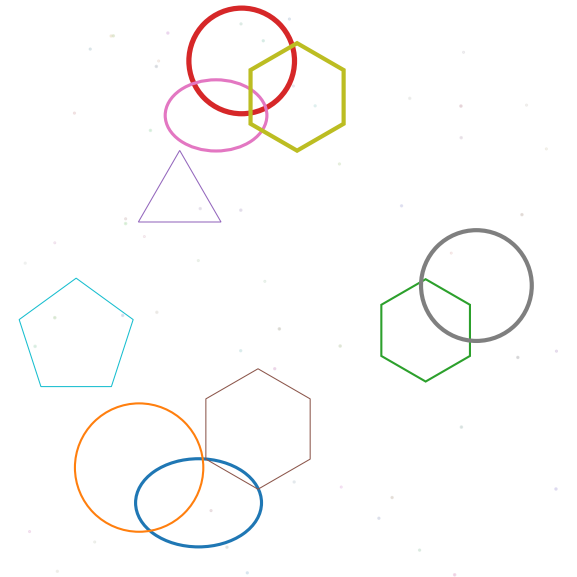[{"shape": "oval", "thickness": 1.5, "radius": 0.55, "center": [0.344, 0.128]}, {"shape": "circle", "thickness": 1, "radius": 0.56, "center": [0.241, 0.189]}, {"shape": "hexagon", "thickness": 1, "radius": 0.44, "center": [0.737, 0.427]}, {"shape": "circle", "thickness": 2.5, "radius": 0.46, "center": [0.419, 0.894]}, {"shape": "triangle", "thickness": 0.5, "radius": 0.41, "center": [0.311, 0.656]}, {"shape": "hexagon", "thickness": 0.5, "radius": 0.52, "center": [0.447, 0.256]}, {"shape": "oval", "thickness": 1.5, "radius": 0.44, "center": [0.374, 0.799]}, {"shape": "circle", "thickness": 2, "radius": 0.48, "center": [0.825, 0.505]}, {"shape": "hexagon", "thickness": 2, "radius": 0.47, "center": [0.514, 0.831]}, {"shape": "pentagon", "thickness": 0.5, "radius": 0.52, "center": [0.132, 0.414]}]